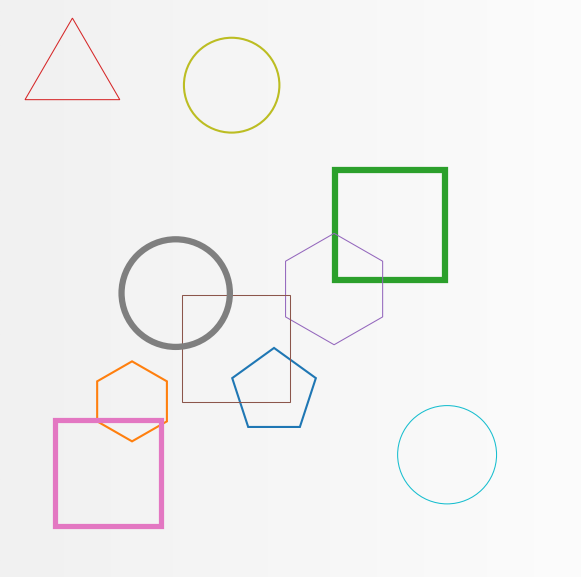[{"shape": "pentagon", "thickness": 1, "radius": 0.38, "center": [0.471, 0.321]}, {"shape": "hexagon", "thickness": 1, "radius": 0.35, "center": [0.227, 0.304]}, {"shape": "square", "thickness": 3, "radius": 0.47, "center": [0.672, 0.609]}, {"shape": "triangle", "thickness": 0.5, "radius": 0.47, "center": [0.125, 0.874]}, {"shape": "hexagon", "thickness": 0.5, "radius": 0.48, "center": [0.575, 0.499]}, {"shape": "square", "thickness": 0.5, "radius": 0.46, "center": [0.406, 0.396]}, {"shape": "square", "thickness": 2.5, "radius": 0.46, "center": [0.186, 0.18]}, {"shape": "circle", "thickness": 3, "radius": 0.47, "center": [0.302, 0.492]}, {"shape": "circle", "thickness": 1, "radius": 0.41, "center": [0.399, 0.852]}, {"shape": "circle", "thickness": 0.5, "radius": 0.43, "center": [0.769, 0.212]}]